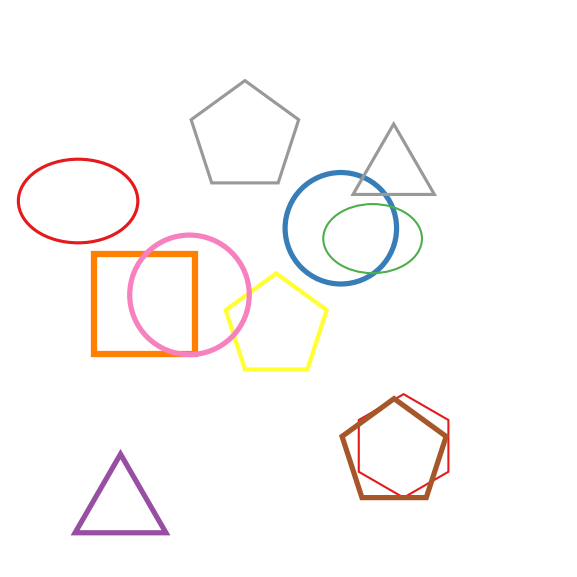[{"shape": "oval", "thickness": 1.5, "radius": 0.52, "center": [0.135, 0.651]}, {"shape": "hexagon", "thickness": 1, "radius": 0.45, "center": [0.699, 0.227]}, {"shape": "circle", "thickness": 2.5, "radius": 0.48, "center": [0.59, 0.604]}, {"shape": "oval", "thickness": 1, "radius": 0.43, "center": [0.645, 0.586]}, {"shape": "triangle", "thickness": 2.5, "radius": 0.45, "center": [0.209, 0.122]}, {"shape": "square", "thickness": 3, "radius": 0.43, "center": [0.251, 0.472]}, {"shape": "pentagon", "thickness": 2, "radius": 0.46, "center": [0.478, 0.434]}, {"shape": "pentagon", "thickness": 2.5, "radius": 0.47, "center": [0.682, 0.214]}, {"shape": "circle", "thickness": 2.5, "radius": 0.52, "center": [0.328, 0.489]}, {"shape": "triangle", "thickness": 1.5, "radius": 0.41, "center": [0.682, 0.703]}, {"shape": "pentagon", "thickness": 1.5, "radius": 0.49, "center": [0.424, 0.762]}]